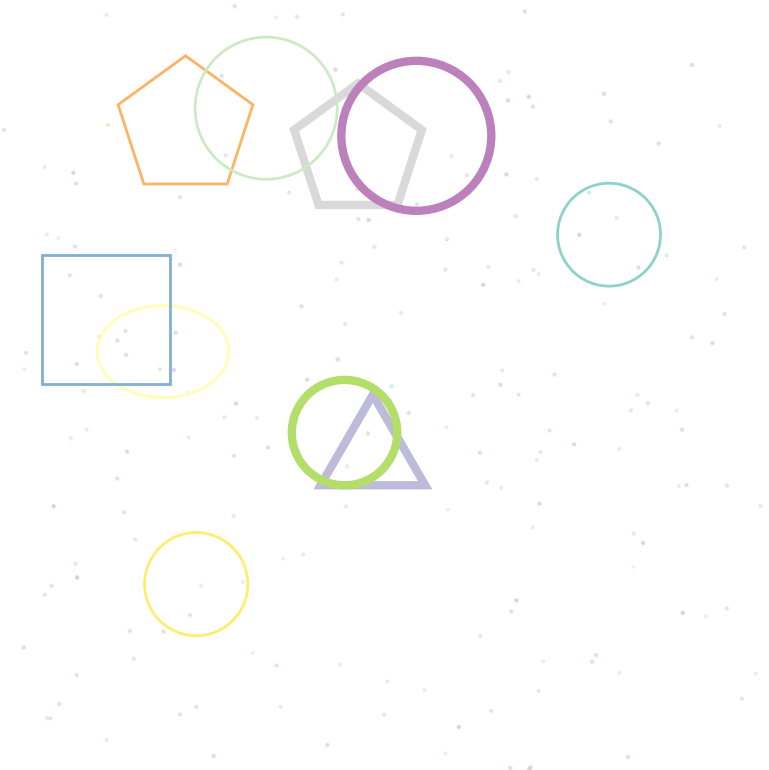[{"shape": "circle", "thickness": 1, "radius": 0.33, "center": [0.791, 0.695]}, {"shape": "oval", "thickness": 1, "radius": 0.43, "center": [0.212, 0.543]}, {"shape": "triangle", "thickness": 3, "radius": 0.39, "center": [0.484, 0.409]}, {"shape": "square", "thickness": 1, "radius": 0.42, "center": [0.137, 0.585]}, {"shape": "pentagon", "thickness": 1, "radius": 0.46, "center": [0.241, 0.836]}, {"shape": "circle", "thickness": 3, "radius": 0.34, "center": [0.447, 0.438]}, {"shape": "pentagon", "thickness": 3, "radius": 0.44, "center": [0.465, 0.804]}, {"shape": "circle", "thickness": 3, "radius": 0.49, "center": [0.541, 0.824]}, {"shape": "circle", "thickness": 1, "radius": 0.46, "center": [0.346, 0.86]}, {"shape": "circle", "thickness": 1, "radius": 0.34, "center": [0.255, 0.241]}]